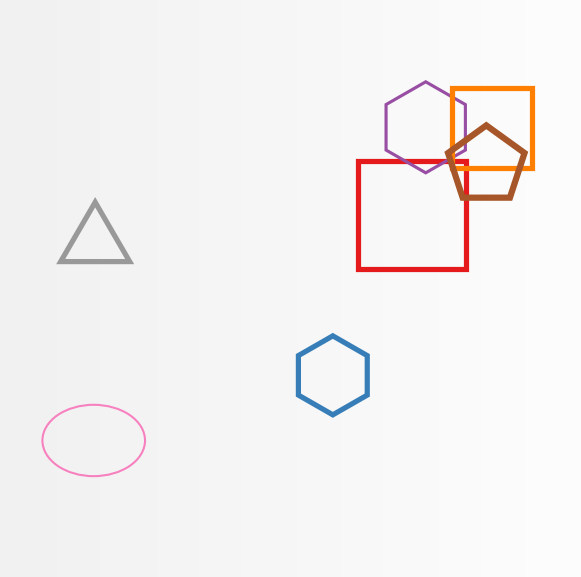[{"shape": "square", "thickness": 2.5, "radius": 0.47, "center": [0.708, 0.626]}, {"shape": "hexagon", "thickness": 2.5, "radius": 0.34, "center": [0.573, 0.349]}, {"shape": "hexagon", "thickness": 1.5, "radius": 0.39, "center": [0.732, 0.779]}, {"shape": "square", "thickness": 2.5, "radius": 0.35, "center": [0.846, 0.777]}, {"shape": "pentagon", "thickness": 3, "radius": 0.35, "center": [0.837, 0.713]}, {"shape": "oval", "thickness": 1, "radius": 0.44, "center": [0.161, 0.236]}, {"shape": "triangle", "thickness": 2.5, "radius": 0.34, "center": [0.164, 0.58]}]